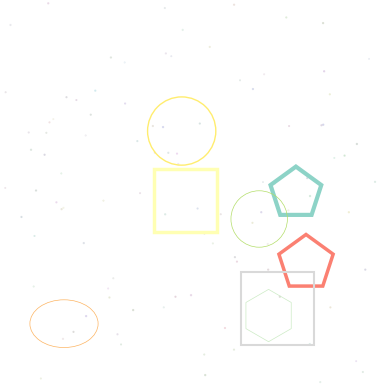[{"shape": "pentagon", "thickness": 3, "radius": 0.35, "center": [0.769, 0.498]}, {"shape": "square", "thickness": 2.5, "radius": 0.41, "center": [0.482, 0.479]}, {"shape": "pentagon", "thickness": 2.5, "radius": 0.37, "center": [0.795, 0.317]}, {"shape": "oval", "thickness": 0.5, "radius": 0.44, "center": [0.166, 0.159]}, {"shape": "circle", "thickness": 0.5, "radius": 0.37, "center": [0.673, 0.431]}, {"shape": "square", "thickness": 1.5, "radius": 0.48, "center": [0.722, 0.199]}, {"shape": "hexagon", "thickness": 0.5, "radius": 0.34, "center": [0.698, 0.18]}, {"shape": "circle", "thickness": 1, "radius": 0.44, "center": [0.472, 0.66]}]